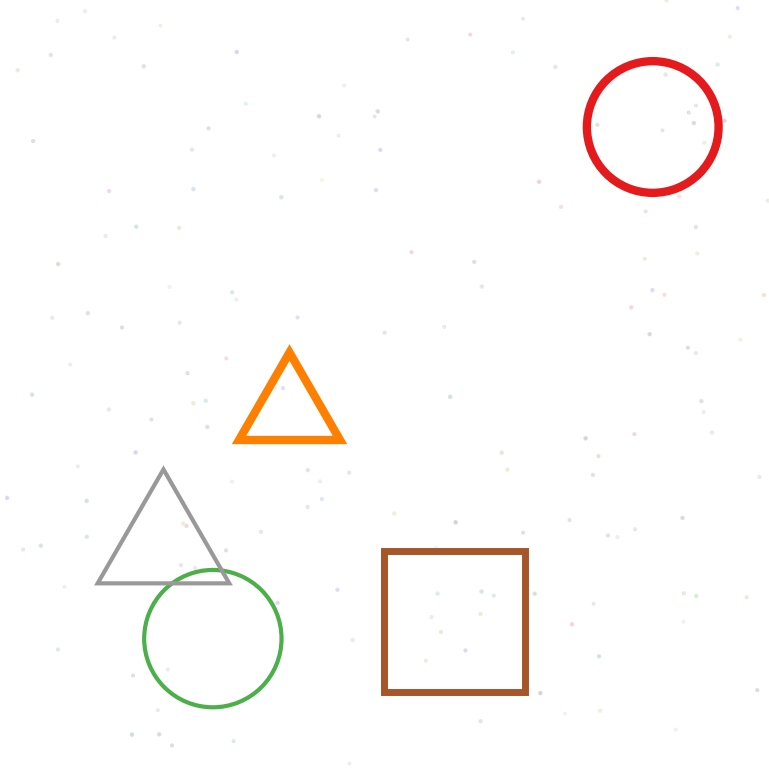[{"shape": "circle", "thickness": 3, "radius": 0.43, "center": [0.848, 0.835]}, {"shape": "circle", "thickness": 1.5, "radius": 0.45, "center": [0.276, 0.171]}, {"shape": "triangle", "thickness": 3, "radius": 0.38, "center": [0.376, 0.466]}, {"shape": "square", "thickness": 2.5, "radius": 0.46, "center": [0.59, 0.193]}, {"shape": "triangle", "thickness": 1.5, "radius": 0.49, "center": [0.212, 0.292]}]